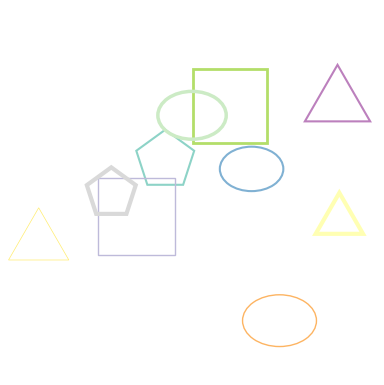[{"shape": "pentagon", "thickness": 1.5, "radius": 0.4, "center": [0.429, 0.584]}, {"shape": "triangle", "thickness": 3, "radius": 0.36, "center": [0.881, 0.428]}, {"shape": "square", "thickness": 1, "radius": 0.5, "center": [0.355, 0.437]}, {"shape": "oval", "thickness": 1.5, "radius": 0.41, "center": [0.653, 0.561]}, {"shape": "oval", "thickness": 1, "radius": 0.48, "center": [0.726, 0.167]}, {"shape": "square", "thickness": 2, "radius": 0.48, "center": [0.597, 0.724]}, {"shape": "pentagon", "thickness": 3, "radius": 0.33, "center": [0.289, 0.498]}, {"shape": "triangle", "thickness": 1.5, "radius": 0.49, "center": [0.877, 0.734]}, {"shape": "oval", "thickness": 2.5, "radius": 0.44, "center": [0.499, 0.701]}, {"shape": "triangle", "thickness": 0.5, "radius": 0.45, "center": [0.1, 0.37]}]